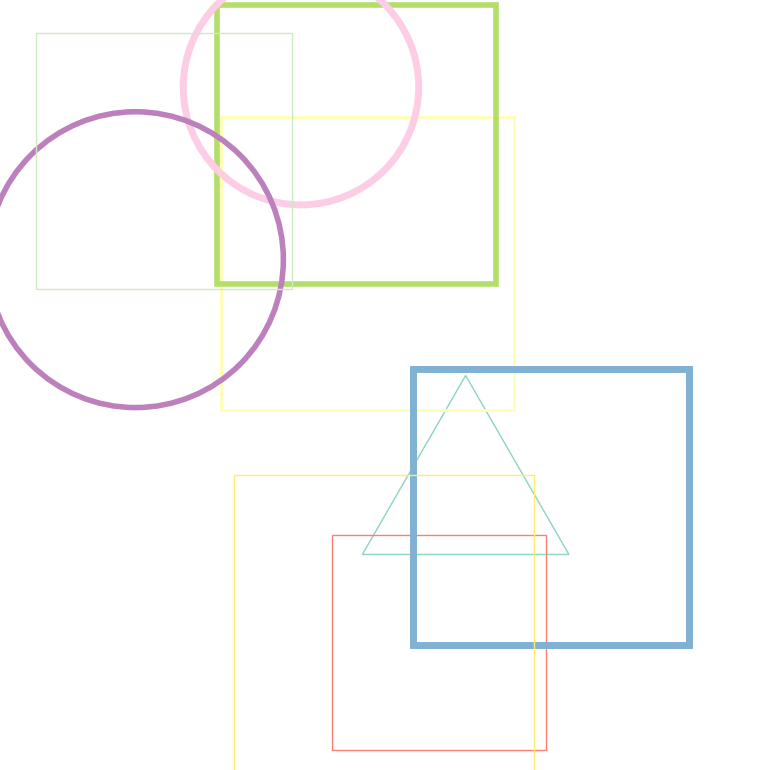[{"shape": "triangle", "thickness": 0.5, "radius": 0.77, "center": [0.605, 0.357]}, {"shape": "square", "thickness": 1, "radius": 0.95, "center": [0.477, 0.658]}, {"shape": "square", "thickness": 0.5, "radius": 0.7, "center": [0.57, 0.166]}, {"shape": "square", "thickness": 2.5, "radius": 0.89, "center": [0.716, 0.341]}, {"shape": "square", "thickness": 2, "radius": 0.91, "center": [0.463, 0.812]}, {"shape": "circle", "thickness": 2.5, "radius": 0.76, "center": [0.391, 0.887]}, {"shape": "circle", "thickness": 2, "radius": 0.96, "center": [0.176, 0.663]}, {"shape": "square", "thickness": 0.5, "radius": 0.83, "center": [0.213, 0.791]}, {"shape": "square", "thickness": 0.5, "radius": 0.98, "center": [0.499, 0.188]}]